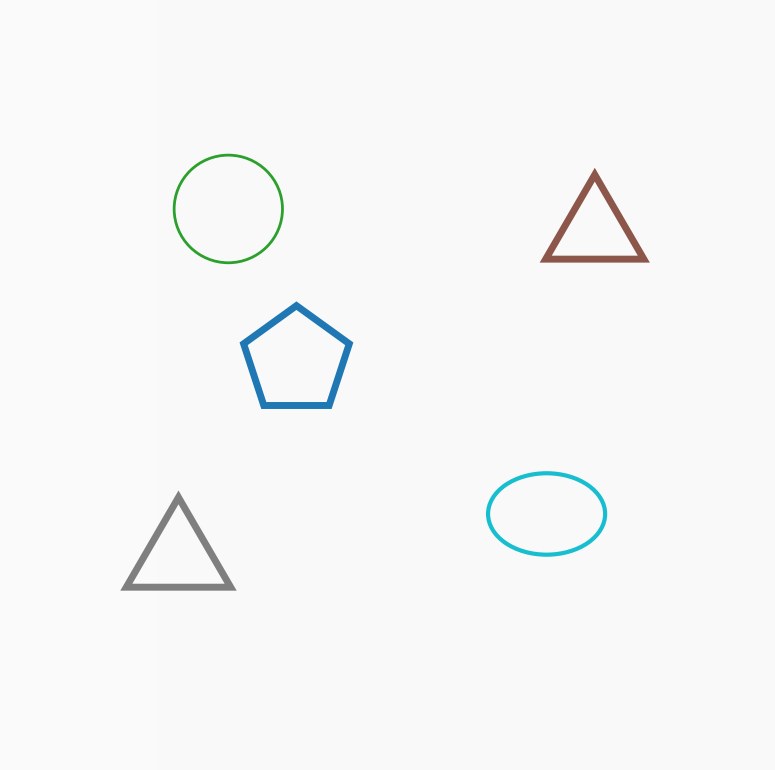[{"shape": "pentagon", "thickness": 2.5, "radius": 0.36, "center": [0.383, 0.531]}, {"shape": "circle", "thickness": 1, "radius": 0.35, "center": [0.295, 0.729]}, {"shape": "triangle", "thickness": 2.5, "radius": 0.37, "center": [0.767, 0.7]}, {"shape": "triangle", "thickness": 2.5, "radius": 0.39, "center": [0.23, 0.276]}, {"shape": "oval", "thickness": 1.5, "radius": 0.38, "center": [0.705, 0.333]}]